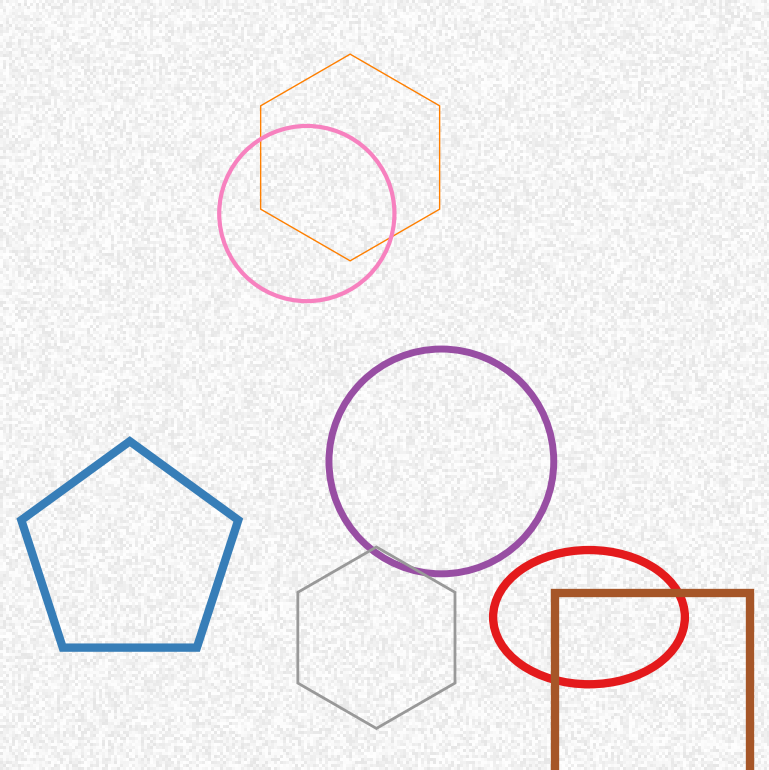[{"shape": "oval", "thickness": 3, "radius": 0.62, "center": [0.765, 0.199]}, {"shape": "pentagon", "thickness": 3, "radius": 0.74, "center": [0.169, 0.279]}, {"shape": "circle", "thickness": 2.5, "radius": 0.73, "center": [0.573, 0.401]}, {"shape": "hexagon", "thickness": 0.5, "radius": 0.67, "center": [0.455, 0.795]}, {"shape": "square", "thickness": 3, "radius": 0.63, "center": [0.848, 0.103]}, {"shape": "circle", "thickness": 1.5, "radius": 0.57, "center": [0.398, 0.723]}, {"shape": "hexagon", "thickness": 1, "radius": 0.59, "center": [0.489, 0.172]}]